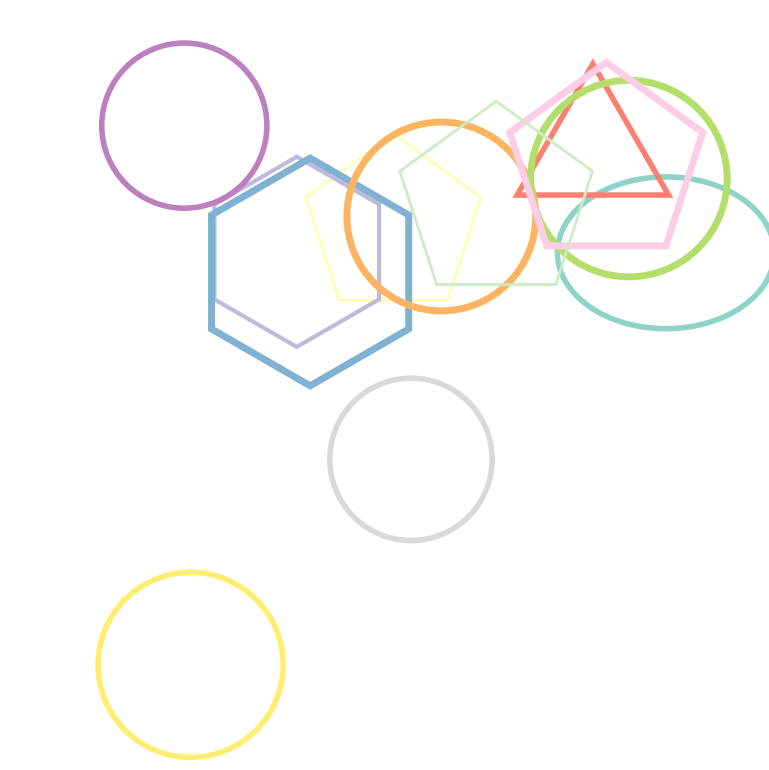[{"shape": "oval", "thickness": 2, "radius": 0.7, "center": [0.865, 0.672]}, {"shape": "pentagon", "thickness": 1, "radius": 0.6, "center": [0.511, 0.707]}, {"shape": "hexagon", "thickness": 1.5, "radius": 0.62, "center": [0.385, 0.673]}, {"shape": "triangle", "thickness": 2, "radius": 0.57, "center": [0.77, 0.803]}, {"shape": "hexagon", "thickness": 2.5, "radius": 0.74, "center": [0.403, 0.647]}, {"shape": "circle", "thickness": 2.5, "radius": 0.61, "center": [0.573, 0.719]}, {"shape": "circle", "thickness": 2.5, "radius": 0.64, "center": [0.817, 0.768]}, {"shape": "pentagon", "thickness": 2.5, "radius": 0.66, "center": [0.787, 0.787]}, {"shape": "circle", "thickness": 2, "radius": 0.53, "center": [0.534, 0.403]}, {"shape": "circle", "thickness": 2, "radius": 0.54, "center": [0.239, 0.837]}, {"shape": "pentagon", "thickness": 1, "radius": 0.66, "center": [0.644, 0.737]}, {"shape": "circle", "thickness": 2, "radius": 0.6, "center": [0.248, 0.137]}]